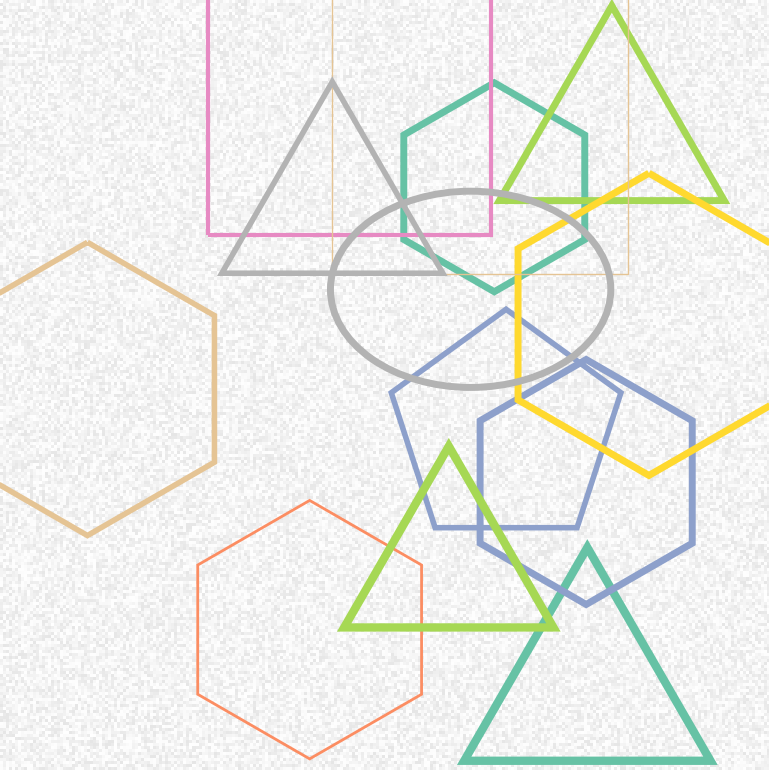[{"shape": "hexagon", "thickness": 2.5, "radius": 0.68, "center": [0.642, 0.757]}, {"shape": "triangle", "thickness": 3, "radius": 0.92, "center": [0.763, 0.104]}, {"shape": "hexagon", "thickness": 1, "radius": 0.84, "center": [0.402, 0.182]}, {"shape": "pentagon", "thickness": 2, "radius": 0.78, "center": [0.657, 0.442]}, {"shape": "hexagon", "thickness": 2.5, "radius": 0.8, "center": [0.761, 0.374]}, {"shape": "square", "thickness": 1.5, "radius": 0.92, "center": [0.454, 0.878]}, {"shape": "triangle", "thickness": 3, "radius": 0.78, "center": [0.583, 0.264]}, {"shape": "triangle", "thickness": 2.5, "radius": 0.84, "center": [0.795, 0.824]}, {"shape": "hexagon", "thickness": 2.5, "radius": 0.98, "center": [0.843, 0.579]}, {"shape": "square", "thickness": 0.5, "radius": 0.96, "center": [0.623, 0.837]}, {"shape": "hexagon", "thickness": 2, "radius": 0.95, "center": [0.114, 0.495]}, {"shape": "triangle", "thickness": 2, "radius": 0.83, "center": [0.432, 0.728]}, {"shape": "oval", "thickness": 2.5, "radius": 0.91, "center": [0.611, 0.624]}]